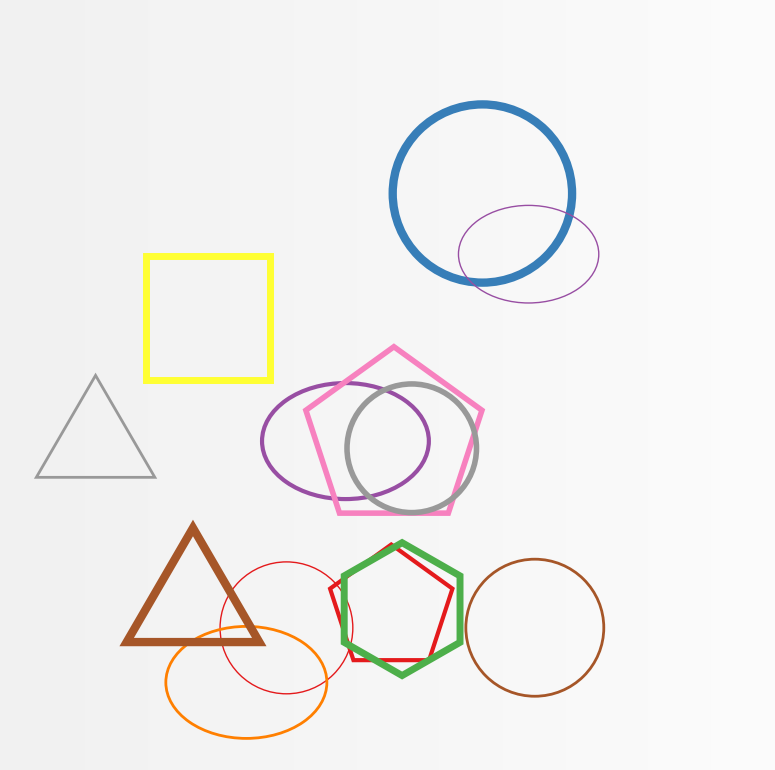[{"shape": "circle", "thickness": 0.5, "radius": 0.43, "center": [0.37, 0.185]}, {"shape": "pentagon", "thickness": 1.5, "radius": 0.42, "center": [0.505, 0.21]}, {"shape": "circle", "thickness": 3, "radius": 0.58, "center": [0.622, 0.749]}, {"shape": "hexagon", "thickness": 2.5, "radius": 0.43, "center": [0.519, 0.209]}, {"shape": "oval", "thickness": 1.5, "radius": 0.54, "center": [0.446, 0.427]}, {"shape": "oval", "thickness": 0.5, "radius": 0.45, "center": [0.682, 0.67]}, {"shape": "oval", "thickness": 1, "radius": 0.52, "center": [0.318, 0.114]}, {"shape": "square", "thickness": 2.5, "radius": 0.4, "center": [0.268, 0.587]}, {"shape": "triangle", "thickness": 3, "radius": 0.49, "center": [0.249, 0.216]}, {"shape": "circle", "thickness": 1, "radius": 0.44, "center": [0.69, 0.185]}, {"shape": "pentagon", "thickness": 2, "radius": 0.6, "center": [0.508, 0.43]}, {"shape": "triangle", "thickness": 1, "radius": 0.44, "center": [0.123, 0.424]}, {"shape": "circle", "thickness": 2, "radius": 0.42, "center": [0.531, 0.418]}]